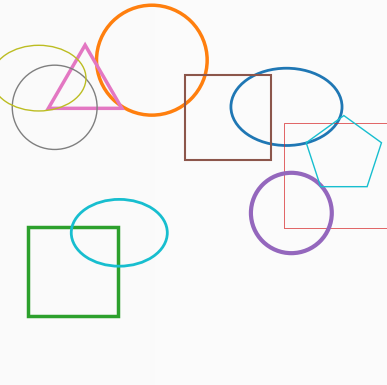[{"shape": "oval", "thickness": 2, "radius": 0.72, "center": [0.739, 0.722]}, {"shape": "circle", "thickness": 2.5, "radius": 0.71, "center": [0.392, 0.844]}, {"shape": "square", "thickness": 2.5, "radius": 0.58, "center": [0.188, 0.295]}, {"shape": "square", "thickness": 0.5, "radius": 0.68, "center": [0.869, 0.545]}, {"shape": "circle", "thickness": 3, "radius": 0.52, "center": [0.752, 0.447]}, {"shape": "square", "thickness": 1.5, "radius": 0.55, "center": [0.588, 0.695]}, {"shape": "triangle", "thickness": 2.5, "radius": 0.55, "center": [0.22, 0.773]}, {"shape": "circle", "thickness": 1, "radius": 0.55, "center": [0.141, 0.721]}, {"shape": "oval", "thickness": 1, "radius": 0.61, "center": [0.1, 0.797]}, {"shape": "pentagon", "thickness": 1, "radius": 0.51, "center": [0.887, 0.598]}, {"shape": "oval", "thickness": 2, "radius": 0.62, "center": [0.308, 0.395]}]